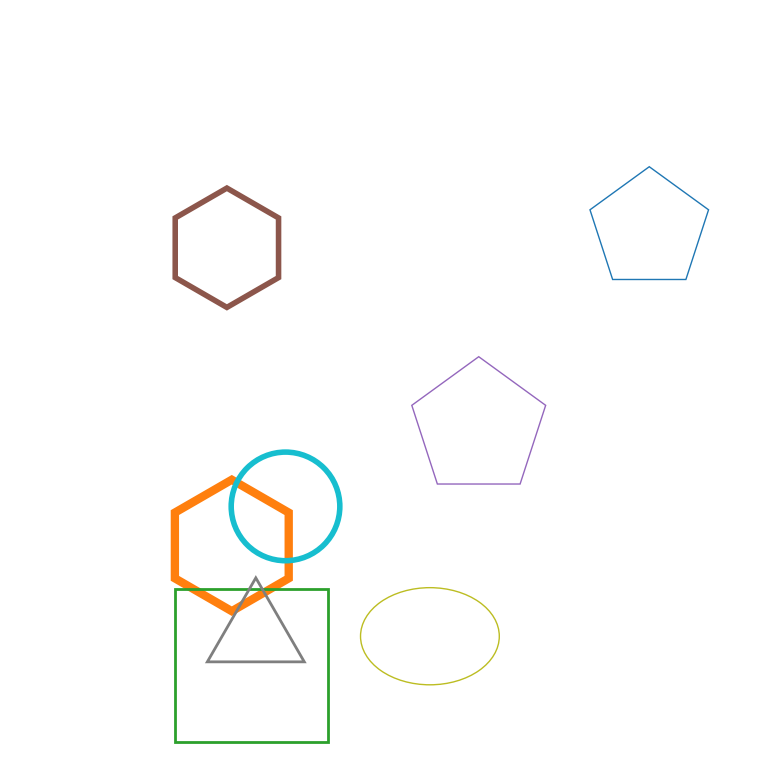[{"shape": "pentagon", "thickness": 0.5, "radius": 0.4, "center": [0.843, 0.703]}, {"shape": "hexagon", "thickness": 3, "radius": 0.43, "center": [0.301, 0.292]}, {"shape": "square", "thickness": 1, "radius": 0.5, "center": [0.327, 0.136]}, {"shape": "pentagon", "thickness": 0.5, "radius": 0.46, "center": [0.622, 0.445]}, {"shape": "hexagon", "thickness": 2, "radius": 0.39, "center": [0.295, 0.678]}, {"shape": "triangle", "thickness": 1, "radius": 0.36, "center": [0.332, 0.177]}, {"shape": "oval", "thickness": 0.5, "radius": 0.45, "center": [0.558, 0.174]}, {"shape": "circle", "thickness": 2, "radius": 0.35, "center": [0.371, 0.342]}]